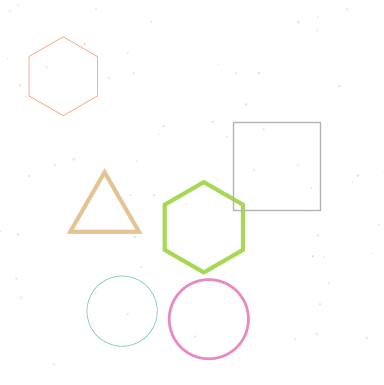[{"shape": "circle", "thickness": 0.5, "radius": 0.46, "center": [0.317, 0.192]}, {"shape": "hexagon", "thickness": 0.5, "radius": 0.51, "center": [0.164, 0.802]}, {"shape": "circle", "thickness": 2, "radius": 0.51, "center": [0.542, 0.171]}, {"shape": "hexagon", "thickness": 3, "radius": 0.59, "center": [0.529, 0.41]}, {"shape": "triangle", "thickness": 3, "radius": 0.52, "center": [0.272, 0.45]}, {"shape": "square", "thickness": 1, "radius": 0.57, "center": [0.718, 0.568]}]